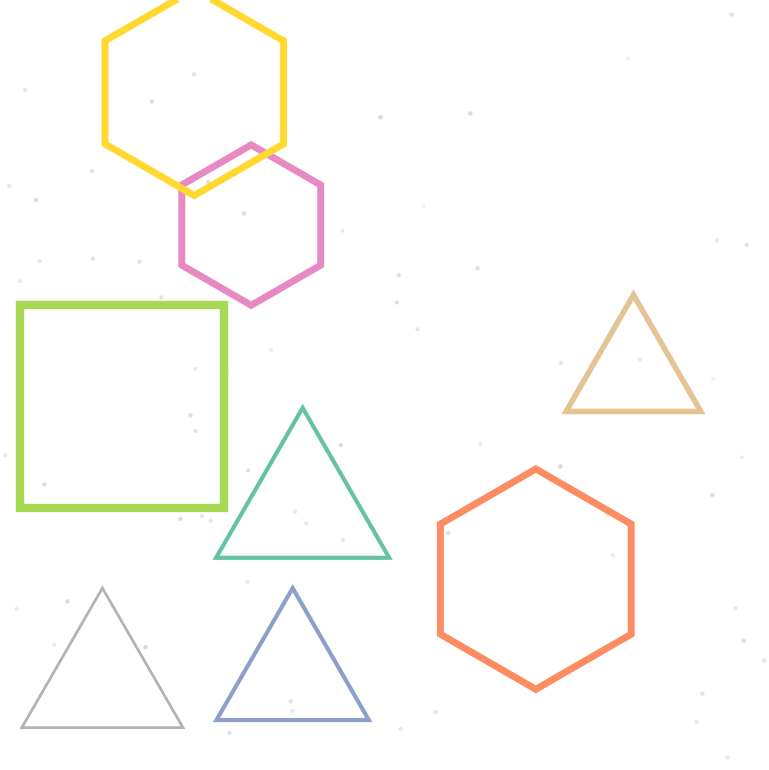[{"shape": "triangle", "thickness": 1.5, "radius": 0.65, "center": [0.393, 0.341]}, {"shape": "hexagon", "thickness": 2.5, "radius": 0.72, "center": [0.696, 0.248]}, {"shape": "triangle", "thickness": 1.5, "radius": 0.57, "center": [0.38, 0.122]}, {"shape": "hexagon", "thickness": 2.5, "radius": 0.52, "center": [0.326, 0.708]}, {"shape": "square", "thickness": 3, "radius": 0.66, "center": [0.159, 0.472]}, {"shape": "hexagon", "thickness": 2.5, "radius": 0.67, "center": [0.252, 0.88]}, {"shape": "triangle", "thickness": 2, "radius": 0.5, "center": [0.823, 0.516]}, {"shape": "triangle", "thickness": 1, "radius": 0.6, "center": [0.133, 0.115]}]